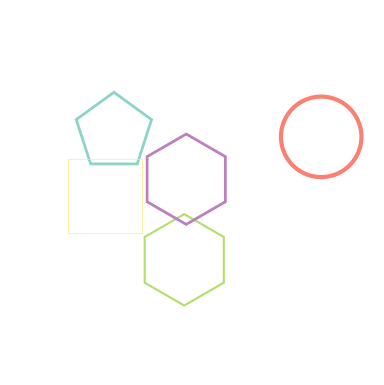[{"shape": "pentagon", "thickness": 2, "radius": 0.51, "center": [0.296, 0.657]}, {"shape": "circle", "thickness": 3, "radius": 0.52, "center": [0.834, 0.645]}, {"shape": "hexagon", "thickness": 1.5, "radius": 0.59, "center": [0.479, 0.325]}, {"shape": "hexagon", "thickness": 2, "radius": 0.59, "center": [0.484, 0.535]}, {"shape": "square", "thickness": 0.5, "radius": 0.48, "center": [0.272, 0.49]}]